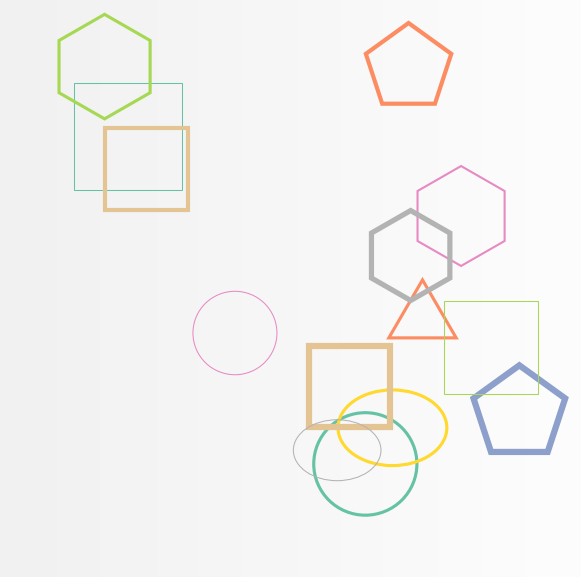[{"shape": "square", "thickness": 0.5, "radius": 0.46, "center": [0.22, 0.763]}, {"shape": "circle", "thickness": 1.5, "radius": 0.44, "center": [0.629, 0.196]}, {"shape": "triangle", "thickness": 1.5, "radius": 0.33, "center": [0.727, 0.448]}, {"shape": "pentagon", "thickness": 2, "radius": 0.39, "center": [0.703, 0.882]}, {"shape": "pentagon", "thickness": 3, "radius": 0.41, "center": [0.894, 0.284]}, {"shape": "hexagon", "thickness": 1, "radius": 0.43, "center": [0.793, 0.625]}, {"shape": "circle", "thickness": 0.5, "radius": 0.36, "center": [0.404, 0.422]}, {"shape": "square", "thickness": 0.5, "radius": 0.4, "center": [0.845, 0.397]}, {"shape": "hexagon", "thickness": 1.5, "radius": 0.45, "center": [0.18, 0.884]}, {"shape": "oval", "thickness": 1.5, "radius": 0.47, "center": [0.675, 0.258]}, {"shape": "square", "thickness": 2, "radius": 0.35, "center": [0.252, 0.707]}, {"shape": "square", "thickness": 3, "radius": 0.35, "center": [0.602, 0.33]}, {"shape": "hexagon", "thickness": 2.5, "radius": 0.39, "center": [0.707, 0.557]}, {"shape": "oval", "thickness": 0.5, "radius": 0.38, "center": [0.58, 0.22]}]